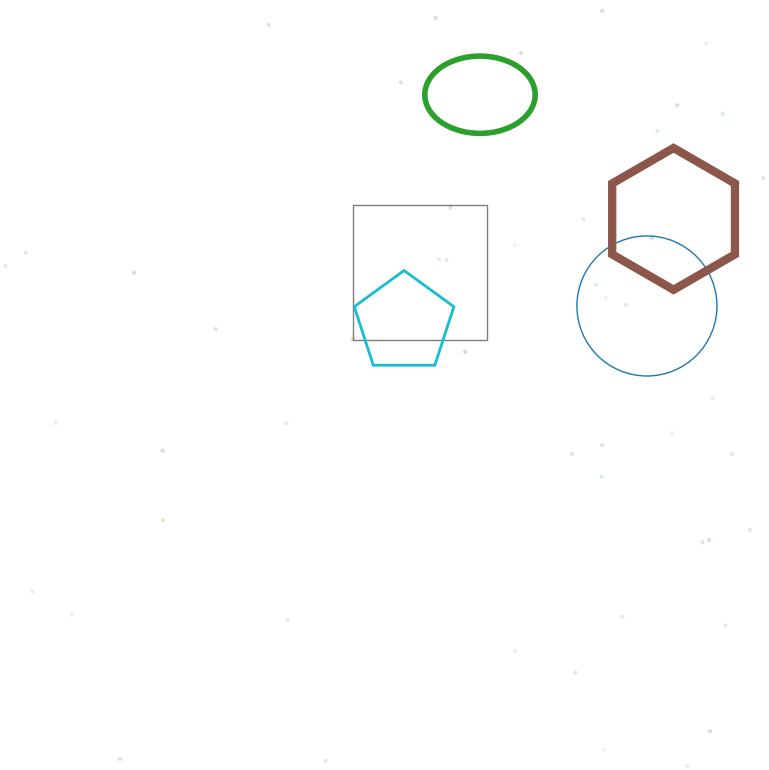[{"shape": "circle", "thickness": 0.5, "radius": 0.45, "center": [0.84, 0.603]}, {"shape": "oval", "thickness": 2, "radius": 0.36, "center": [0.623, 0.877]}, {"shape": "hexagon", "thickness": 3, "radius": 0.46, "center": [0.875, 0.716]}, {"shape": "square", "thickness": 0.5, "radius": 0.44, "center": [0.545, 0.646]}, {"shape": "pentagon", "thickness": 1, "radius": 0.34, "center": [0.525, 0.581]}]